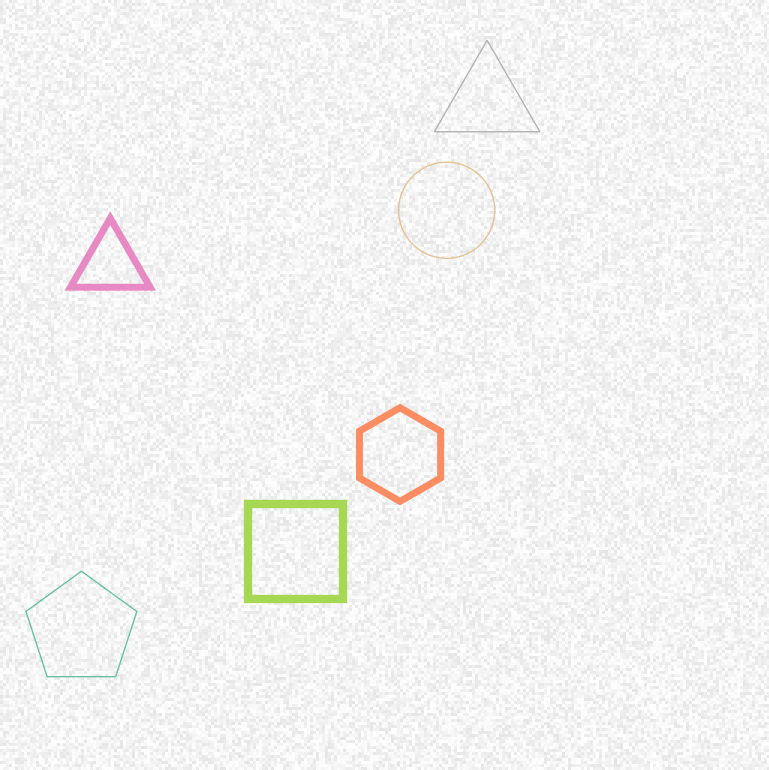[{"shape": "pentagon", "thickness": 0.5, "radius": 0.38, "center": [0.106, 0.182]}, {"shape": "hexagon", "thickness": 2.5, "radius": 0.3, "center": [0.52, 0.41]}, {"shape": "triangle", "thickness": 2.5, "radius": 0.3, "center": [0.143, 0.657]}, {"shape": "square", "thickness": 3, "radius": 0.31, "center": [0.384, 0.284]}, {"shape": "circle", "thickness": 0.5, "radius": 0.31, "center": [0.58, 0.727]}, {"shape": "triangle", "thickness": 0.5, "radius": 0.4, "center": [0.633, 0.868]}]